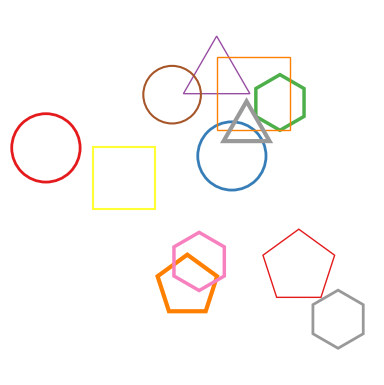[{"shape": "pentagon", "thickness": 1, "radius": 0.49, "center": [0.776, 0.307]}, {"shape": "circle", "thickness": 2, "radius": 0.44, "center": [0.119, 0.616]}, {"shape": "circle", "thickness": 2, "radius": 0.44, "center": [0.602, 0.595]}, {"shape": "hexagon", "thickness": 2.5, "radius": 0.36, "center": [0.727, 0.734]}, {"shape": "triangle", "thickness": 1, "radius": 0.5, "center": [0.563, 0.807]}, {"shape": "square", "thickness": 1, "radius": 0.47, "center": [0.659, 0.756]}, {"shape": "pentagon", "thickness": 3, "radius": 0.41, "center": [0.487, 0.257]}, {"shape": "square", "thickness": 1.5, "radius": 0.4, "center": [0.322, 0.537]}, {"shape": "circle", "thickness": 1.5, "radius": 0.37, "center": [0.447, 0.754]}, {"shape": "hexagon", "thickness": 2.5, "radius": 0.38, "center": [0.517, 0.321]}, {"shape": "hexagon", "thickness": 2, "radius": 0.38, "center": [0.878, 0.171]}, {"shape": "triangle", "thickness": 3, "radius": 0.34, "center": [0.64, 0.668]}]